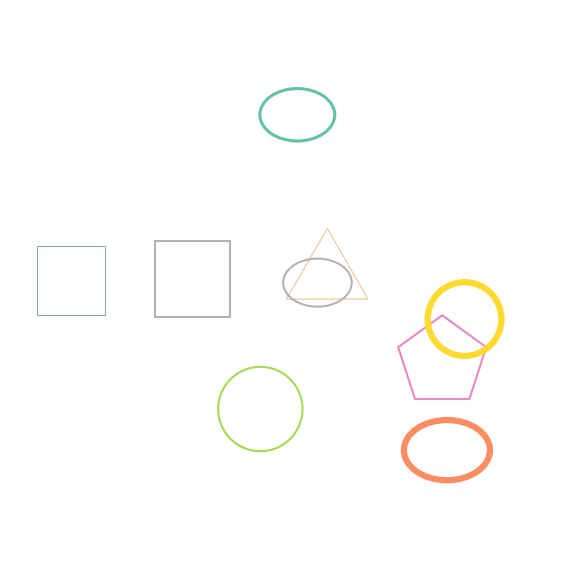[{"shape": "oval", "thickness": 1.5, "radius": 0.32, "center": [0.515, 0.8]}, {"shape": "oval", "thickness": 3, "radius": 0.37, "center": [0.774, 0.22]}, {"shape": "square", "thickness": 0.5, "radius": 0.3, "center": [0.122, 0.513]}, {"shape": "pentagon", "thickness": 1, "radius": 0.4, "center": [0.766, 0.373]}, {"shape": "circle", "thickness": 1, "radius": 0.37, "center": [0.451, 0.291]}, {"shape": "circle", "thickness": 3, "radius": 0.32, "center": [0.804, 0.447]}, {"shape": "triangle", "thickness": 0.5, "radius": 0.41, "center": [0.567, 0.522]}, {"shape": "oval", "thickness": 1, "radius": 0.3, "center": [0.55, 0.51]}, {"shape": "square", "thickness": 1, "radius": 0.33, "center": [0.333, 0.516]}]